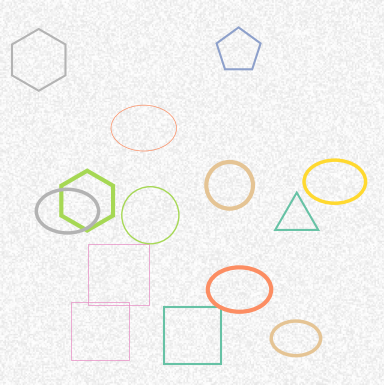[{"shape": "triangle", "thickness": 1.5, "radius": 0.32, "center": [0.771, 0.435]}, {"shape": "square", "thickness": 1.5, "radius": 0.37, "center": [0.499, 0.129]}, {"shape": "oval", "thickness": 0.5, "radius": 0.43, "center": [0.373, 0.667]}, {"shape": "oval", "thickness": 3, "radius": 0.41, "center": [0.622, 0.248]}, {"shape": "pentagon", "thickness": 1.5, "radius": 0.3, "center": [0.62, 0.869]}, {"shape": "square", "thickness": 0.5, "radius": 0.37, "center": [0.26, 0.14]}, {"shape": "square", "thickness": 0.5, "radius": 0.39, "center": [0.309, 0.288]}, {"shape": "hexagon", "thickness": 3, "radius": 0.39, "center": [0.226, 0.479]}, {"shape": "circle", "thickness": 1, "radius": 0.37, "center": [0.391, 0.441]}, {"shape": "oval", "thickness": 2.5, "radius": 0.4, "center": [0.87, 0.528]}, {"shape": "oval", "thickness": 2.5, "radius": 0.32, "center": [0.769, 0.121]}, {"shape": "circle", "thickness": 3, "radius": 0.3, "center": [0.596, 0.519]}, {"shape": "hexagon", "thickness": 1.5, "radius": 0.4, "center": [0.101, 0.844]}, {"shape": "oval", "thickness": 2.5, "radius": 0.4, "center": [0.175, 0.452]}]